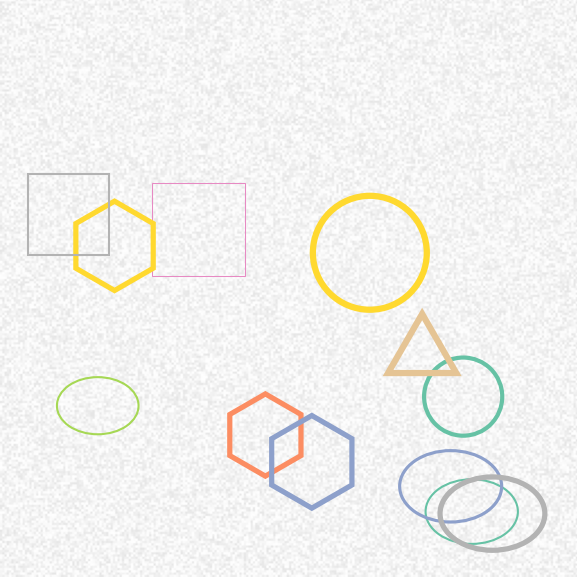[{"shape": "circle", "thickness": 2, "radius": 0.34, "center": [0.802, 0.312]}, {"shape": "oval", "thickness": 1, "radius": 0.4, "center": [0.817, 0.113]}, {"shape": "hexagon", "thickness": 2.5, "radius": 0.36, "center": [0.46, 0.246]}, {"shape": "oval", "thickness": 1.5, "radius": 0.44, "center": [0.78, 0.157]}, {"shape": "hexagon", "thickness": 2.5, "radius": 0.4, "center": [0.54, 0.199]}, {"shape": "square", "thickness": 0.5, "radius": 0.4, "center": [0.344, 0.601]}, {"shape": "oval", "thickness": 1, "radius": 0.35, "center": [0.169, 0.297]}, {"shape": "hexagon", "thickness": 2.5, "radius": 0.39, "center": [0.198, 0.573]}, {"shape": "circle", "thickness": 3, "radius": 0.49, "center": [0.64, 0.561]}, {"shape": "triangle", "thickness": 3, "radius": 0.34, "center": [0.731, 0.387]}, {"shape": "square", "thickness": 1, "radius": 0.35, "center": [0.119, 0.628]}, {"shape": "oval", "thickness": 2.5, "radius": 0.45, "center": [0.853, 0.11]}]